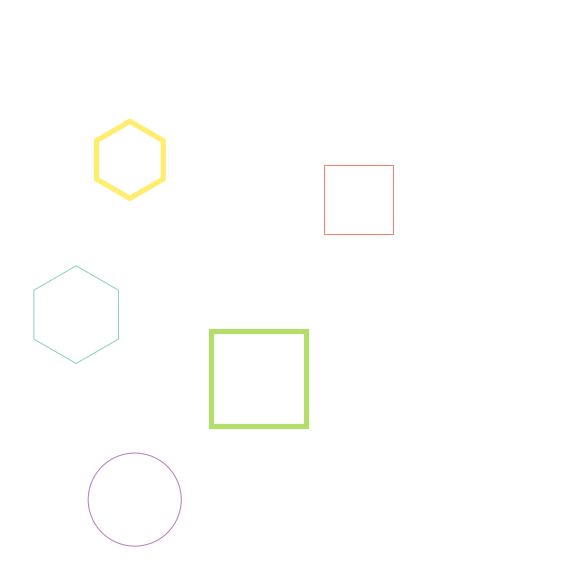[{"shape": "hexagon", "thickness": 0.5, "radius": 0.42, "center": [0.132, 0.454]}, {"shape": "square", "thickness": 0.5, "radius": 0.3, "center": [0.62, 0.653]}, {"shape": "square", "thickness": 2.5, "radius": 0.41, "center": [0.448, 0.344]}, {"shape": "circle", "thickness": 0.5, "radius": 0.4, "center": [0.233, 0.134]}, {"shape": "hexagon", "thickness": 2.5, "radius": 0.33, "center": [0.225, 0.722]}]